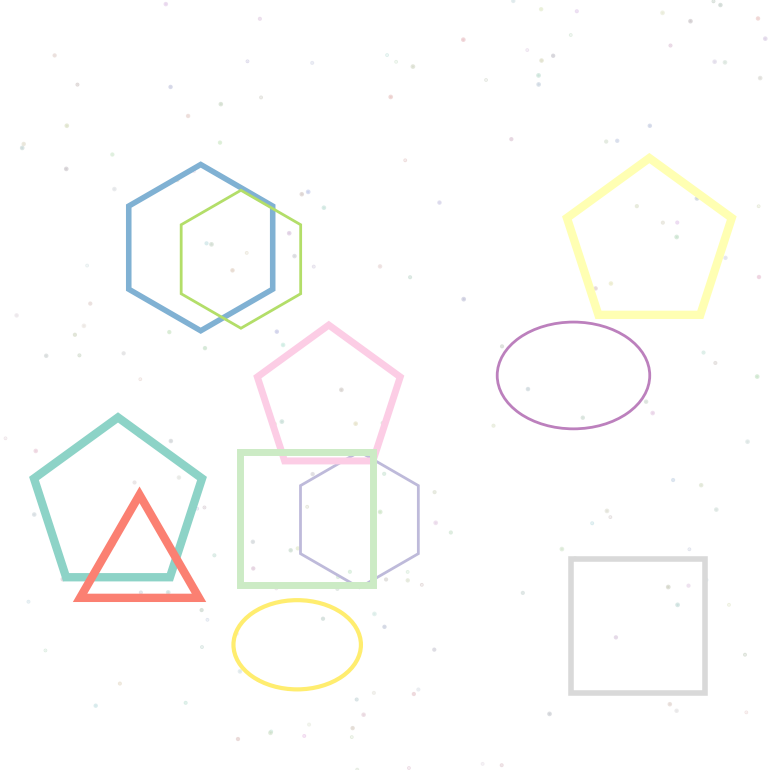[{"shape": "pentagon", "thickness": 3, "radius": 0.57, "center": [0.153, 0.343]}, {"shape": "pentagon", "thickness": 3, "radius": 0.56, "center": [0.843, 0.682]}, {"shape": "hexagon", "thickness": 1, "radius": 0.44, "center": [0.467, 0.325]}, {"shape": "triangle", "thickness": 3, "radius": 0.45, "center": [0.181, 0.268]}, {"shape": "hexagon", "thickness": 2, "radius": 0.54, "center": [0.261, 0.678]}, {"shape": "hexagon", "thickness": 1, "radius": 0.45, "center": [0.313, 0.663]}, {"shape": "pentagon", "thickness": 2.5, "radius": 0.49, "center": [0.427, 0.48]}, {"shape": "square", "thickness": 2, "radius": 0.44, "center": [0.829, 0.187]}, {"shape": "oval", "thickness": 1, "radius": 0.5, "center": [0.745, 0.512]}, {"shape": "square", "thickness": 2.5, "radius": 0.43, "center": [0.398, 0.326]}, {"shape": "oval", "thickness": 1.5, "radius": 0.41, "center": [0.386, 0.163]}]